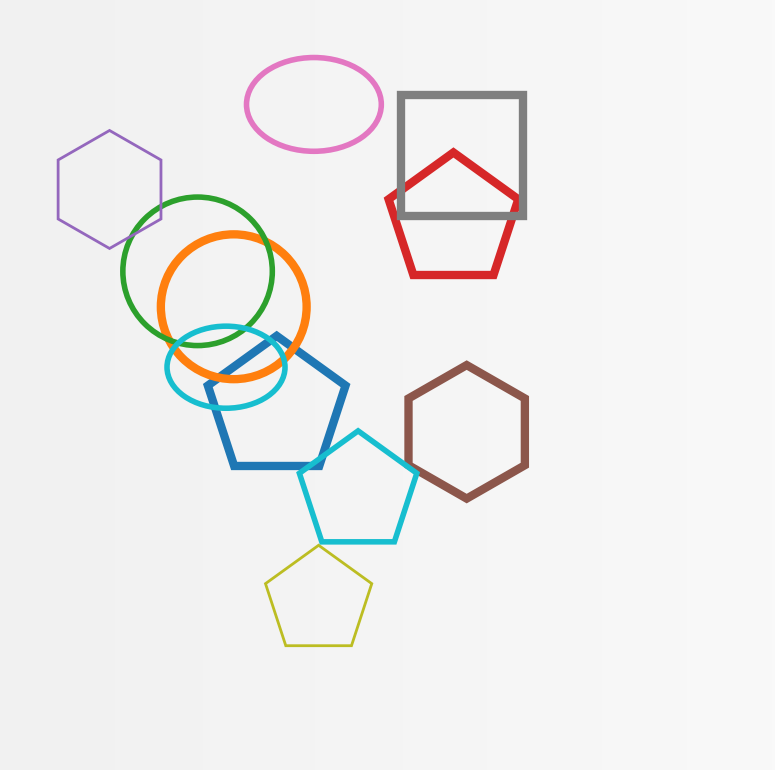[{"shape": "pentagon", "thickness": 3, "radius": 0.47, "center": [0.357, 0.47]}, {"shape": "circle", "thickness": 3, "radius": 0.47, "center": [0.302, 0.602]}, {"shape": "circle", "thickness": 2, "radius": 0.48, "center": [0.255, 0.648]}, {"shape": "pentagon", "thickness": 3, "radius": 0.44, "center": [0.585, 0.714]}, {"shape": "hexagon", "thickness": 1, "radius": 0.38, "center": [0.141, 0.754]}, {"shape": "hexagon", "thickness": 3, "radius": 0.43, "center": [0.602, 0.439]}, {"shape": "oval", "thickness": 2, "radius": 0.43, "center": [0.405, 0.864]}, {"shape": "square", "thickness": 3, "radius": 0.39, "center": [0.596, 0.798]}, {"shape": "pentagon", "thickness": 1, "radius": 0.36, "center": [0.411, 0.22]}, {"shape": "oval", "thickness": 2, "radius": 0.38, "center": [0.292, 0.523]}, {"shape": "pentagon", "thickness": 2, "radius": 0.4, "center": [0.462, 0.361]}]